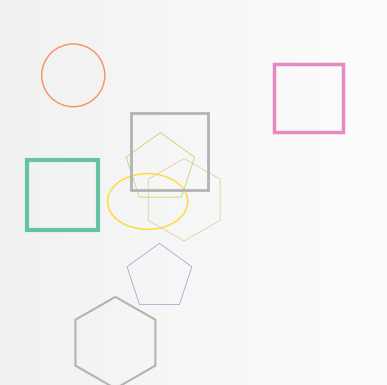[{"shape": "square", "thickness": 3, "radius": 0.45, "center": [0.161, 0.493]}, {"shape": "circle", "thickness": 1, "radius": 0.41, "center": [0.189, 0.804]}, {"shape": "pentagon", "thickness": 0.5, "radius": 0.44, "center": [0.411, 0.28]}, {"shape": "square", "thickness": 2.5, "radius": 0.44, "center": [0.795, 0.745]}, {"shape": "pentagon", "thickness": 0.5, "radius": 0.46, "center": [0.414, 0.563]}, {"shape": "oval", "thickness": 1, "radius": 0.52, "center": [0.381, 0.477]}, {"shape": "hexagon", "thickness": 0.5, "radius": 0.54, "center": [0.475, 0.481]}, {"shape": "square", "thickness": 2, "radius": 0.5, "center": [0.437, 0.607]}, {"shape": "hexagon", "thickness": 1.5, "radius": 0.6, "center": [0.298, 0.11]}]